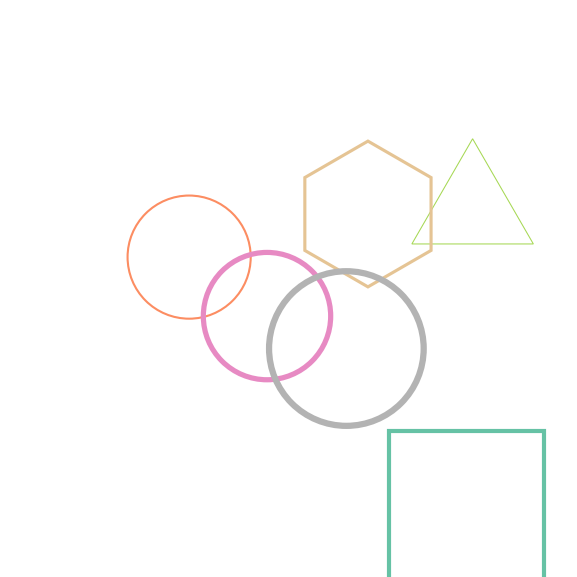[{"shape": "square", "thickness": 2, "radius": 0.67, "center": [0.808, 0.119]}, {"shape": "circle", "thickness": 1, "radius": 0.53, "center": [0.328, 0.554]}, {"shape": "circle", "thickness": 2.5, "radius": 0.55, "center": [0.462, 0.452]}, {"shape": "triangle", "thickness": 0.5, "radius": 0.61, "center": [0.818, 0.637]}, {"shape": "hexagon", "thickness": 1.5, "radius": 0.63, "center": [0.637, 0.629]}, {"shape": "circle", "thickness": 3, "radius": 0.67, "center": [0.6, 0.396]}]